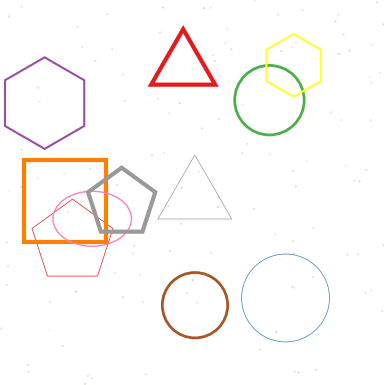[{"shape": "triangle", "thickness": 3, "radius": 0.48, "center": [0.476, 0.828]}, {"shape": "pentagon", "thickness": 0.5, "radius": 0.55, "center": [0.188, 0.372]}, {"shape": "circle", "thickness": 0.5, "radius": 0.57, "center": [0.742, 0.226]}, {"shape": "circle", "thickness": 2, "radius": 0.45, "center": [0.7, 0.74]}, {"shape": "hexagon", "thickness": 1.5, "radius": 0.59, "center": [0.116, 0.732]}, {"shape": "square", "thickness": 3, "radius": 0.53, "center": [0.168, 0.478]}, {"shape": "hexagon", "thickness": 1.5, "radius": 0.41, "center": [0.763, 0.83]}, {"shape": "circle", "thickness": 2, "radius": 0.42, "center": [0.506, 0.207]}, {"shape": "oval", "thickness": 1, "radius": 0.51, "center": [0.24, 0.432]}, {"shape": "triangle", "thickness": 0.5, "radius": 0.55, "center": [0.506, 0.487]}, {"shape": "pentagon", "thickness": 3, "radius": 0.46, "center": [0.316, 0.473]}]